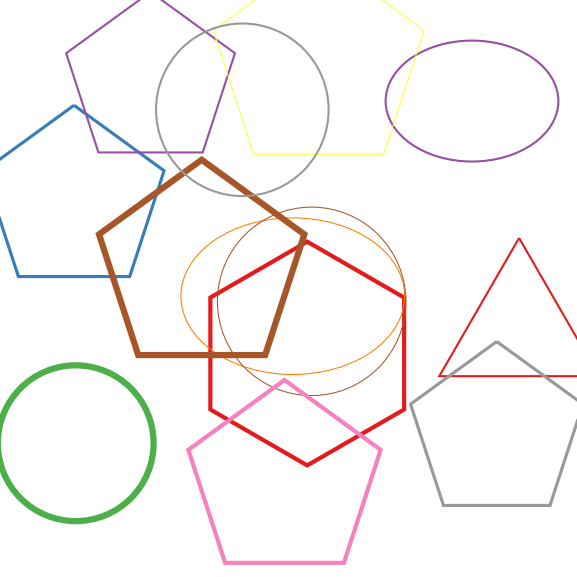[{"shape": "triangle", "thickness": 1, "radius": 0.8, "center": [0.899, 0.428]}, {"shape": "hexagon", "thickness": 2, "radius": 0.97, "center": [0.532, 0.387]}, {"shape": "pentagon", "thickness": 1.5, "radius": 0.82, "center": [0.128, 0.653]}, {"shape": "circle", "thickness": 3, "radius": 0.67, "center": [0.131, 0.232]}, {"shape": "oval", "thickness": 1, "radius": 0.75, "center": [0.817, 0.824]}, {"shape": "pentagon", "thickness": 1, "radius": 0.77, "center": [0.261, 0.859]}, {"shape": "oval", "thickness": 0.5, "radius": 0.97, "center": [0.507, 0.486]}, {"shape": "pentagon", "thickness": 0.5, "radius": 0.96, "center": [0.552, 0.887]}, {"shape": "pentagon", "thickness": 3, "radius": 0.93, "center": [0.349, 0.536]}, {"shape": "circle", "thickness": 0.5, "radius": 0.82, "center": [0.54, 0.477]}, {"shape": "pentagon", "thickness": 2, "radius": 0.88, "center": [0.493, 0.166]}, {"shape": "pentagon", "thickness": 1.5, "radius": 0.78, "center": [0.86, 0.251]}, {"shape": "circle", "thickness": 1, "radius": 0.75, "center": [0.42, 0.809]}]